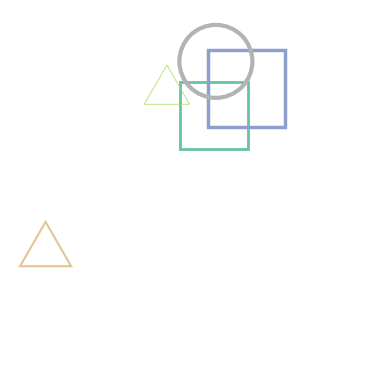[{"shape": "square", "thickness": 2, "radius": 0.44, "center": [0.556, 0.7]}, {"shape": "square", "thickness": 2.5, "radius": 0.5, "center": [0.639, 0.77]}, {"shape": "triangle", "thickness": 0.5, "radius": 0.34, "center": [0.434, 0.763]}, {"shape": "triangle", "thickness": 1.5, "radius": 0.38, "center": [0.118, 0.347]}, {"shape": "circle", "thickness": 3, "radius": 0.47, "center": [0.561, 0.841]}]